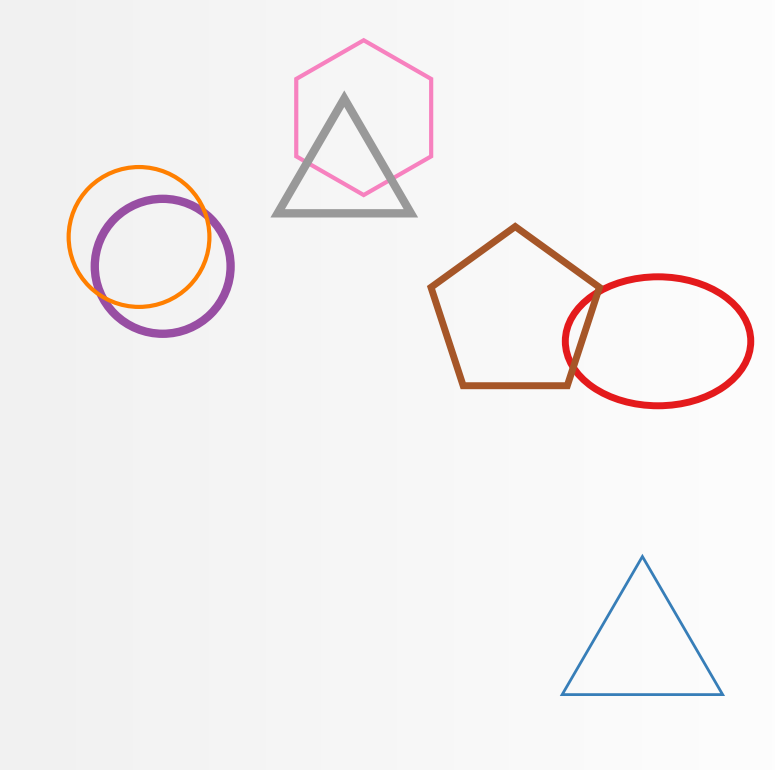[{"shape": "oval", "thickness": 2.5, "radius": 0.6, "center": [0.849, 0.557]}, {"shape": "triangle", "thickness": 1, "radius": 0.6, "center": [0.829, 0.158]}, {"shape": "circle", "thickness": 3, "radius": 0.44, "center": [0.21, 0.654]}, {"shape": "circle", "thickness": 1.5, "radius": 0.45, "center": [0.179, 0.692]}, {"shape": "pentagon", "thickness": 2.5, "radius": 0.57, "center": [0.665, 0.592]}, {"shape": "hexagon", "thickness": 1.5, "radius": 0.5, "center": [0.469, 0.847]}, {"shape": "triangle", "thickness": 3, "radius": 0.5, "center": [0.444, 0.773]}]